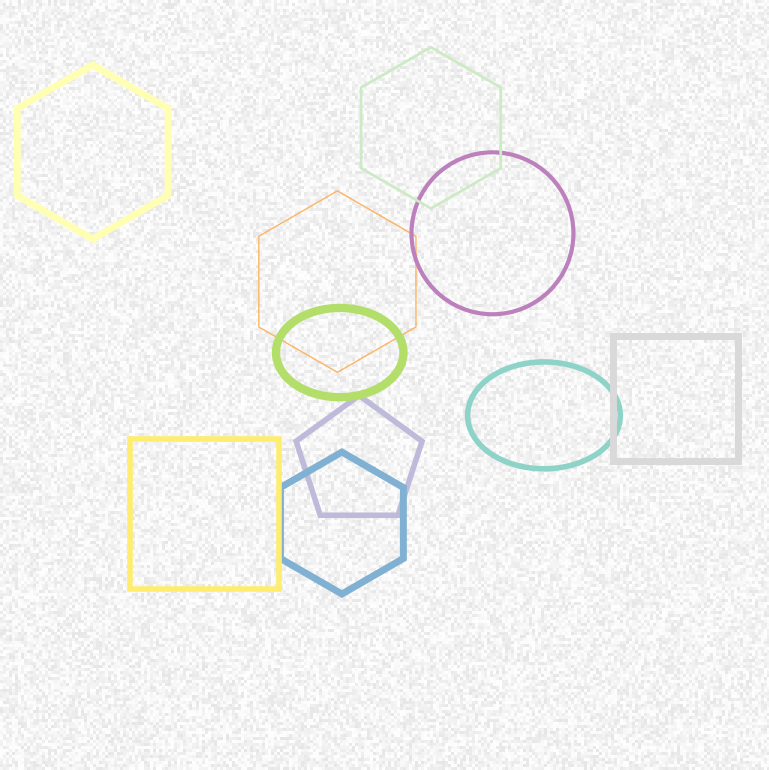[{"shape": "oval", "thickness": 2, "radius": 0.5, "center": [0.706, 0.461]}, {"shape": "hexagon", "thickness": 2.5, "radius": 0.57, "center": [0.12, 0.803]}, {"shape": "pentagon", "thickness": 2, "radius": 0.43, "center": [0.466, 0.4]}, {"shape": "hexagon", "thickness": 2.5, "radius": 0.46, "center": [0.444, 0.321]}, {"shape": "hexagon", "thickness": 0.5, "radius": 0.59, "center": [0.438, 0.634]}, {"shape": "oval", "thickness": 3, "radius": 0.41, "center": [0.441, 0.542]}, {"shape": "square", "thickness": 2.5, "radius": 0.41, "center": [0.877, 0.482]}, {"shape": "circle", "thickness": 1.5, "radius": 0.53, "center": [0.64, 0.697]}, {"shape": "hexagon", "thickness": 1, "radius": 0.52, "center": [0.56, 0.834]}, {"shape": "square", "thickness": 2, "radius": 0.48, "center": [0.266, 0.333]}]